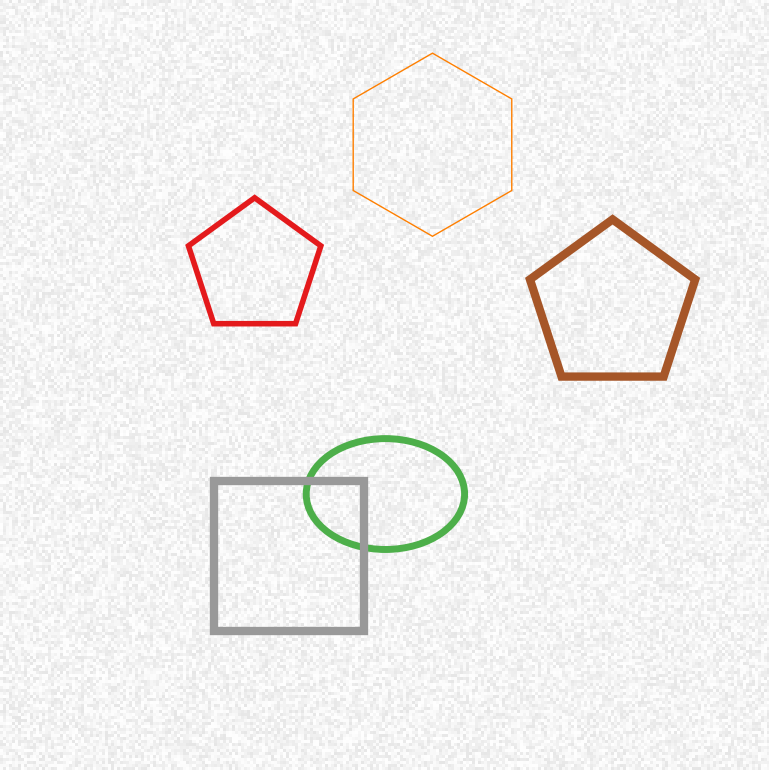[{"shape": "pentagon", "thickness": 2, "radius": 0.45, "center": [0.331, 0.653]}, {"shape": "oval", "thickness": 2.5, "radius": 0.51, "center": [0.501, 0.358]}, {"shape": "hexagon", "thickness": 0.5, "radius": 0.59, "center": [0.562, 0.812]}, {"shape": "pentagon", "thickness": 3, "radius": 0.56, "center": [0.796, 0.602]}, {"shape": "square", "thickness": 3, "radius": 0.49, "center": [0.375, 0.277]}]